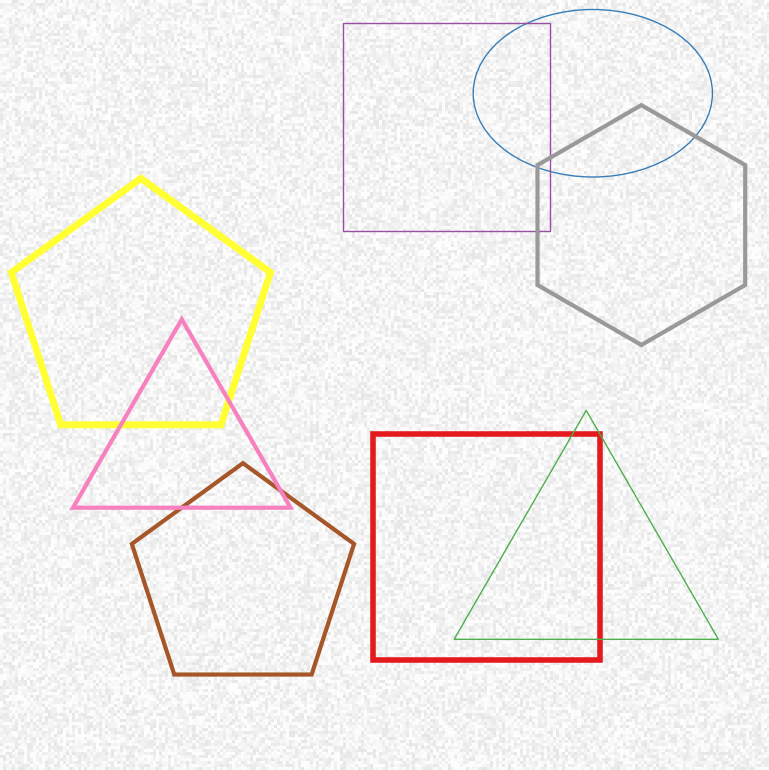[{"shape": "square", "thickness": 2, "radius": 0.74, "center": [0.632, 0.29]}, {"shape": "oval", "thickness": 0.5, "radius": 0.78, "center": [0.77, 0.879]}, {"shape": "triangle", "thickness": 0.5, "radius": 0.99, "center": [0.761, 0.269]}, {"shape": "square", "thickness": 0.5, "radius": 0.67, "center": [0.58, 0.835]}, {"shape": "pentagon", "thickness": 2.5, "radius": 0.88, "center": [0.183, 0.591]}, {"shape": "pentagon", "thickness": 1.5, "radius": 0.76, "center": [0.316, 0.247]}, {"shape": "triangle", "thickness": 1.5, "radius": 0.82, "center": [0.236, 0.422]}, {"shape": "hexagon", "thickness": 1.5, "radius": 0.78, "center": [0.833, 0.708]}]